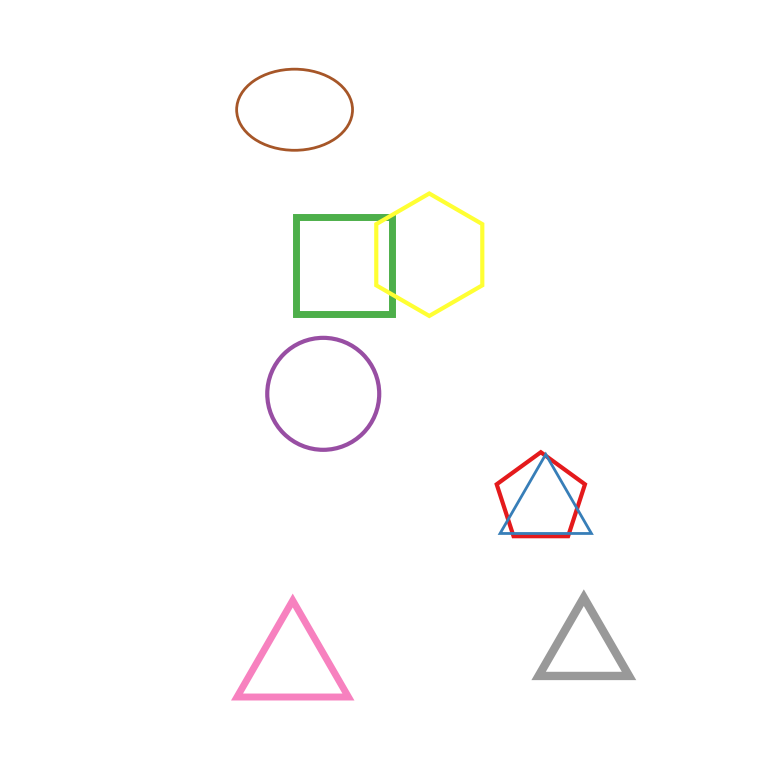[{"shape": "pentagon", "thickness": 1.5, "radius": 0.3, "center": [0.702, 0.352]}, {"shape": "triangle", "thickness": 1, "radius": 0.34, "center": [0.709, 0.341]}, {"shape": "square", "thickness": 2.5, "radius": 0.31, "center": [0.447, 0.655]}, {"shape": "circle", "thickness": 1.5, "radius": 0.36, "center": [0.42, 0.489]}, {"shape": "hexagon", "thickness": 1.5, "radius": 0.4, "center": [0.558, 0.669]}, {"shape": "oval", "thickness": 1, "radius": 0.38, "center": [0.383, 0.857]}, {"shape": "triangle", "thickness": 2.5, "radius": 0.42, "center": [0.38, 0.137]}, {"shape": "triangle", "thickness": 3, "radius": 0.34, "center": [0.758, 0.156]}]